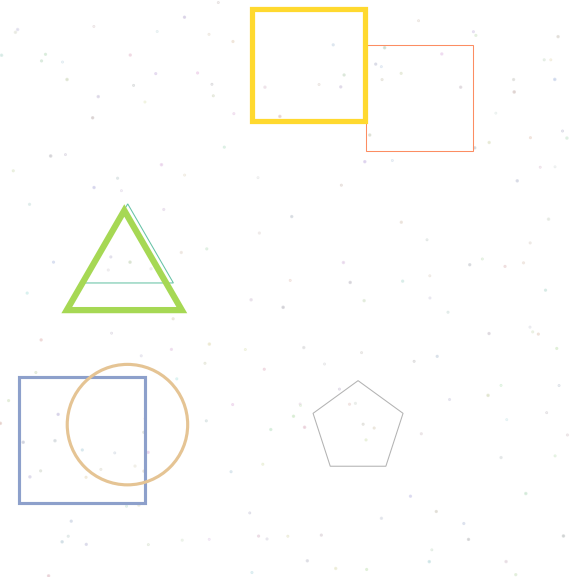[{"shape": "triangle", "thickness": 0.5, "radius": 0.46, "center": [0.221, 0.555]}, {"shape": "square", "thickness": 0.5, "radius": 0.46, "center": [0.726, 0.83]}, {"shape": "square", "thickness": 1.5, "radius": 0.54, "center": [0.142, 0.237]}, {"shape": "triangle", "thickness": 3, "radius": 0.57, "center": [0.215, 0.52]}, {"shape": "square", "thickness": 2.5, "radius": 0.49, "center": [0.535, 0.887]}, {"shape": "circle", "thickness": 1.5, "radius": 0.52, "center": [0.221, 0.264]}, {"shape": "pentagon", "thickness": 0.5, "radius": 0.41, "center": [0.62, 0.258]}]